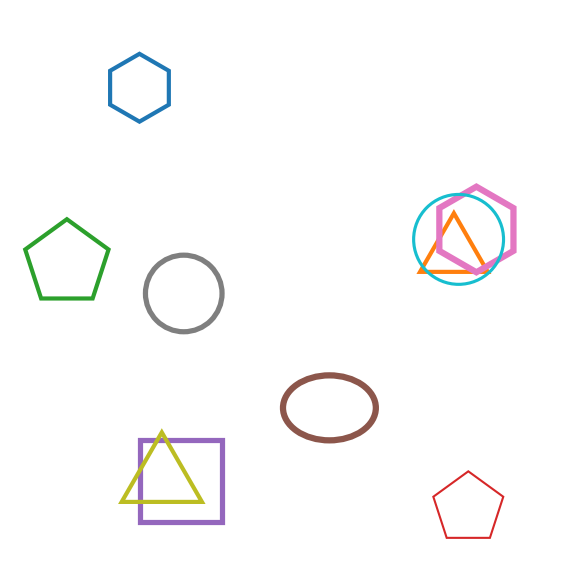[{"shape": "hexagon", "thickness": 2, "radius": 0.29, "center": [0.242, 0.847]}, {"shape": "triangle", "thickness": 2, "radius": 0.34, "center": [0.786, 0.562]}, {"shape": "pentagon", "thickness": 2, "radius": 0.38, "center": [0.116, 0.544]}, {"shape": "pentagon", "thickness": 1, "radius": 0.32, "center": [0.811, 0.119]}, {"shape": "square", "thickness": 2.5, "radius": 0.35, "center": [0.314, 0.166]}, {"shape": "oval", "thickness": 3, "radius": 0.4, "center": [0.57, 0.293]}, {"shape": "hexagon", "thickness": 3, "radius": 0.37, "center": [0.825, 0.602]}, {"shape": "circle", "thickness": 2.5, "radius": 0.33, "center": [0.318, 0.491]}, {"shape": "triangle", "thickness": 2, "radius": 0.4, "center": [0.28, 0.17]}, {"shape": "circle", "thickness": 1.5, "radius": 0.39, "center": [0.794, 0.585]}]